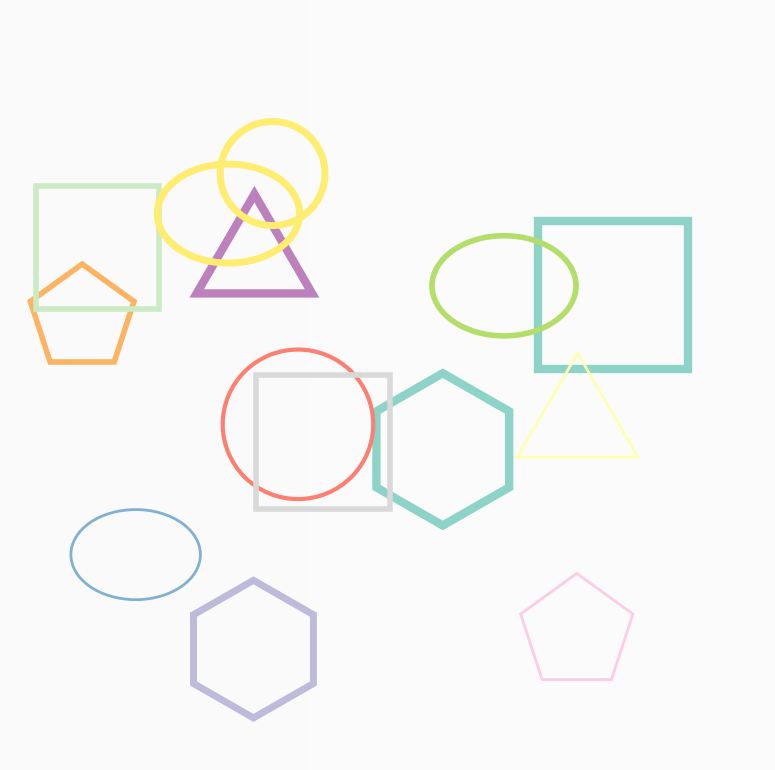[{"shape": "square", "thickness": 3, "radius": 0.48, "center": [0.791, 0.617]}, {"shape": "hexagon", "thickness": 3, "radius": 0.49, "center": [0.571, 0.416]}, {"shape": "triangle", "thickness": 1, "radius": 0.45, "center": [0.745, 0.451]}, {"shape": "hexagon", "thickness": 2.5, "radius": 0.45, "center": [0.327, 0.157]}, {"shape": "circle", "thickness": 1.5, "radius": 0.49, "center": [0.384, 0.449]}, {"shape": "oval", "thickness": 1, "radius": 0.42, "center": [0.175, 0.28]}, {"shape": "pentagon", "thickness": 2, "radius": 0.35, "center": [0.106, 0.587]}, {"shape": "oval", "thickness": 2, "radius": 0.46, "center": [0.65, 0.629]}, {"shape": "pentagon", "thickness": 1, "radius": 0.38, "center": [0.744, 0.179]}, {"shape": "square", "thickness": 2, "radius": 0.43, "center": [0.416, 0.426]}, {"shape": "triangle", "thickness": 3, "radius": 0.43, "center": [0.328, 0.662]}, {"shape": "square", "thickness": 2, "radius": 0.4, "center": [0.126, 0.678]}, {"shape": "oval", "thickness": 2.5, "radius": 0.46, "center": [0.295, 0.723]}, {"shape": "circle", "thickness": 2.5, "radius": 0.34, "center": [0.352, 0.775]}]